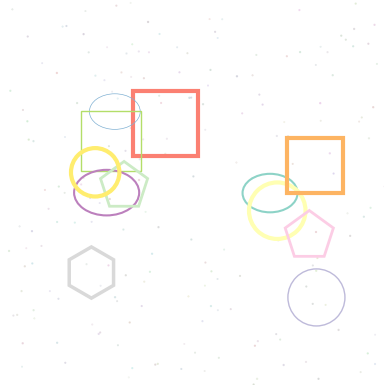[{"shape": "oval", "thickness": 1.5, "radius": 0.36, "center": [0.701, 0.499]}, {"shape": "circle", "thickness": 3, "radius": 0.37, "center": [0.72, 0.453]}, {"shape": "circle", "thickness": 1, "radius": 0.37, "center": [0.822, 0.227]}, {"shape": "square", "thickness": 3, "radius": 0.42, "center": [0.429, 0.68]}, {"shape": "oval", "thickness": 0.5, "radius": 0.33, "center": [0.298, 0.71]}, {"shape": "square", "thickness": 3, "radius": 0.36, "center": [0.819, 0.57]}, {"shape": "square", "thickness": 1, "radius": 0.39, "center": [0.288, 0.633]}, {"shape": "pentagon", "thickness": 2, "radius": 0.33, "center": [0.803, 0.387]}, {"shape": "hexagon", "thickness": 2.5, "radius": 0.33, "center": [0.237, 0.292]}, {"shape": "oval", "thickness": 1.5, "radius": 0.42, "center": [0.277, 0.5]}, {"shape": "pentagon", "thickness": 2, "radius": 0.32, "center": [0.322, 0.516]}, {"shape": "circle", "thickness": 3, "radius": 0.31, "center": [0.247, 0.552]}]